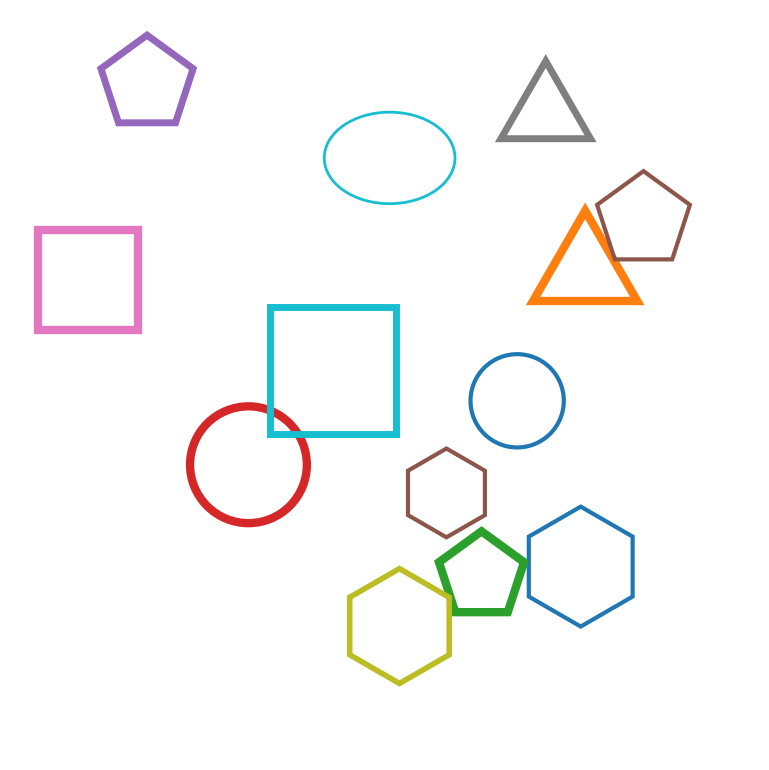[{"shape": "hexagon", "thickness": 1.5, "radius": 0.39, "center": [0.754, 0.264]}, {"shape": "circle", "thickness": 1.5, "radius": 0.3, "center": [0.672, 0.479]}, {"shape": "triangle", "thickness": 3, "radius": 0.39, "center": [0.76, 0.648]}, {"shape": "pentagon", "thickness": 3, "radius": 0.29, "center": [0.625, 0.252]}, {"shape": "circle", "thickness": 3, "radius": 0.38, "center": [0.323, 0.396]}, {"shape": "pentagon", "thickness": 2.5, "radius": 0.31, "center": [0.191, 0.891]}, {"shape": "pentagon", "thickness": 1.5, "radius": 0.32, "center": [0.836, 0.714]}, {"shape": "hexagon", "thickness": 1.5, "radius": 0.29, "center": [0.58, 0.36]}, {"shape": "square", "thickness": 3, "radius": 0.32, "center": [0.114, 0.636]}, {"shape": "triangle", "thickness": 2.5, "radius": 0.34, "center": [0.709, 0.853]}, {"shape": "hexagon", "thickness": 2, "radius": 0.37, "center": [0.519, 0.187]}, {"shape": "square", "thickness": 2.5, "radius": 0.41, "center": [0.433, 0.519]}, {"shape": "oval", "thickness": 1, "radius": 0.42, "center": [0.506, 0.795]}]